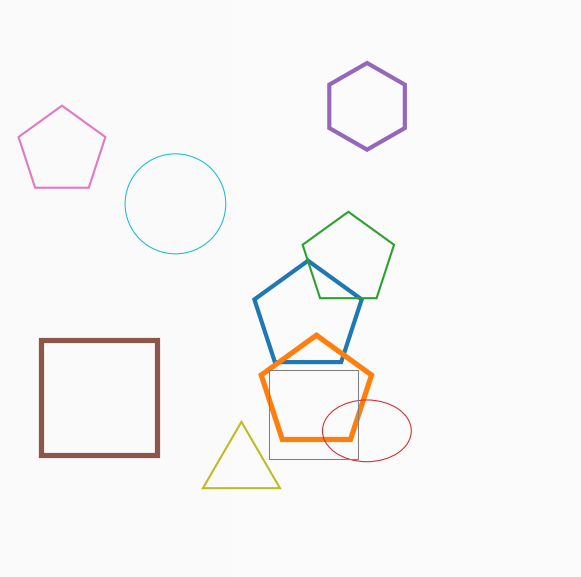[{"shape": "pentagon", "thickness": 2, "radius": 0.49, "center": [0.53, 0.451]}, {"shape": "pentagon", "thickness": 2.5, "radius": 0.5, "center": [0.544, 0.319]}, {"shape": "pentagon", "thickness": 1, "radius": 0.41, "center": [0.599, 0.55]}, {"shape": "oval", "thickness": 0.5, "radius": 0.38, "center": [0.631, 0.253]}, {"shape": "hexagon", "thickness": 2, "radius": 0.38, "center": [0.632, 0.815]}, {"shape": "square", "thickness": 2.5, "radius": 0.5, "center": [0.17, 0.311]}, {"shape": "pentagon", "thickness": 1, "radius": 0.39, "center": [0.107, 0.738]}, {"shape": "square", "thickness": 0.5, "radius": 0.38, "center": [0.54, 0.282]}, {"shape": "triangle", "thickness": 1, "radius": 0.38, "center": [0.415, 0.192]}, {"shape": "circle", "thickness": 0.5, "radius": 0.43, "center": [0.302, 0.646]}]